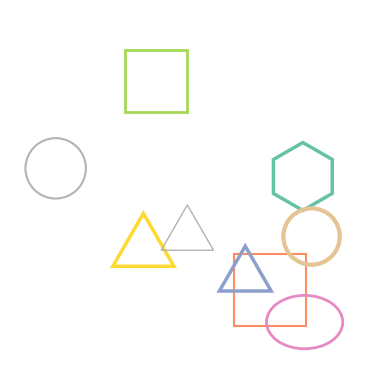[{"shape": "hexagon", "thickness": 2.5, "radius": 0.44, "center": [0.787, 0.542]}, {"shape": "square", "thickness": 1.5, "radius": 0.47, "center": [0.701, 0.247]}, {"shape": "triangle", "thickness": 2.5, "radius": 0.39, "center": [0.637, 0.283]}, {"shape": "oval", "thickness": 2, "radius": 0.5, "center": [0.791, 0.163]}, {"shape": "square", "thickness": 2, "radius": 0.41, "center": [0.406, 0.79]}, {"shape": "triangle", "thickness": 2.5, "radius": 0.46, "center": [0.372, 0.354]}, {"shape": "circle", "thickness": 3, "radius": 0.37, "center": [0.809, 0.386]}, {"shape": "circle", "thickness": 1.5, "radius": 0.39, "center": [0.145, 0.563]}, {"shape": "triangle", "thickness": 1, "radius": 0.39, "center": [0.487, 0.389]}]